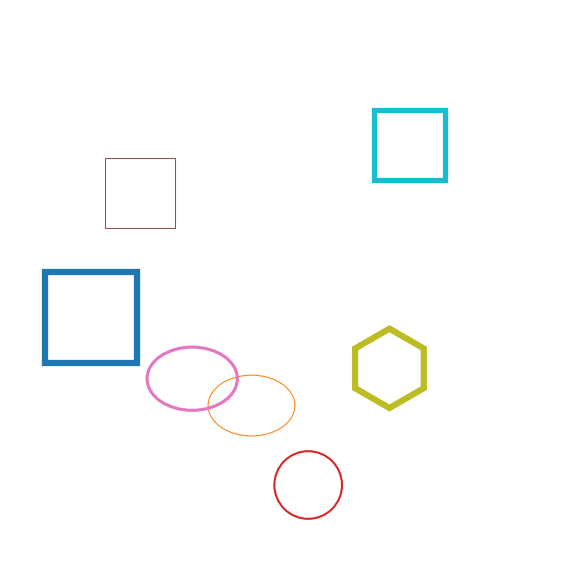[{"shape": "square", "thickness": 3, "radius": 0.4, "center": [0.158, 0.45]}, {"shape": "oval", "thickness": 0.5, "radius": 0.38, "center": [0.436, 0.297]}, {"shape": "circle", "thickness": 1, "radius": 0.29, "center": [0.534, 0.159]}, {"shape": "square", "thickness": 0.5, "radius": 0.31, "center": [0.242, 0.665]}, {"shape": "oval", "thickness": 1.5, "radius": 0.39, "center": [0.333, 0.343]}, {"shape": "hexagon", "thickness": 3, "radius": 0.34, "center": [0.674, 0.361]}, {"shape": "square", "thickness": 2.5, "radius": 0.31, "center": [0.709, 0.748]}]